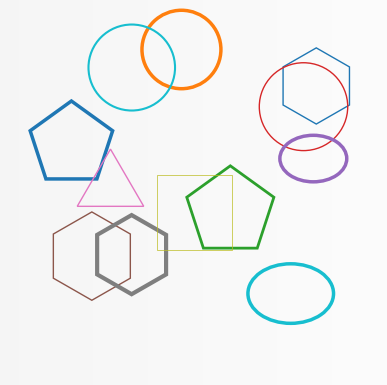[{"shape": "pentagon", "thickness": 2.5, "radius": 0.56, "center": [0.184, 0.626]}, {"shape": "hexagon", "thickness": 1, "radius": 0.49, "center": [0.816, 0.777]}, {"shape": "circle", "thickness": 2.5, "radius": 0.51, "center": [0.468, 0.871]}, {"shape": "pentagon", "thickness": 2, "radius": 0.59, "center": [0.594, 0.451]}, {"shape": "circle", "thickness": 1, "radius": 0.57, "center": [0.783, 0.723]}, {"shape": "oval", "thickness": 2.5, "radius": 0.43, "center": [0.809, 0.588]}, {"shape": "hexagon", "thickness": 1, "radius": 0.57, "center": [0.237, 0.335]}, {"shape": "triangle", "thickness": 1, "radius": 0.5, "center": [0.285, 0.514]}, {"shape": "hexagon", "thickness": 3, "radius": 0.51, "center": [0.34, 0.339]}, {"shape": "square", "thickness": 0.5, "radius": 0.48, "center": [0.503, 0.448]}, {"shape": "oval", "thickness": 2.5, "radius": 0.55, "center": [0.75, 0.237]}, {"shape": "circle", "thickness": 1.5, "radius": 0.56, "center": [0.34, 0.825]}]